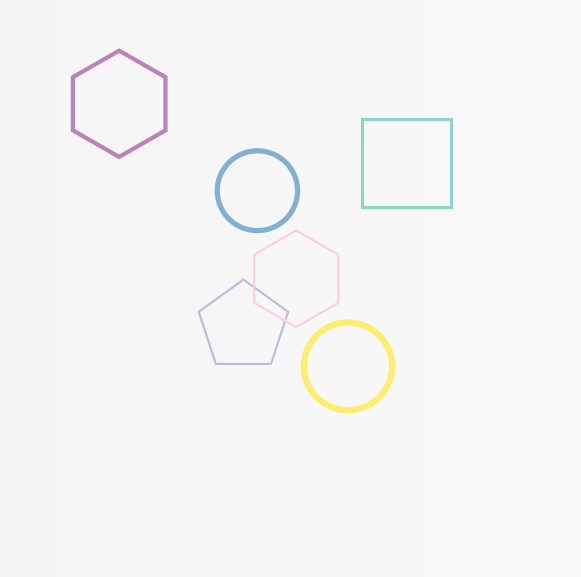[{"shape": "square", "thickness": 1.5, "radius": 0.38, "center": [0.699, 0.717]}, {"shape": "pentagon", "thickness": 1, "radius": 0.4, "center": [0.419, 0.434]}, {"shape": "circle", "thickness": 2.5, "radius": 0.35, "center": [0.443, 0.669]}, {"shape": "hexagon", "thickness": 1, "radius": 0.42, "center": [0.51, 0.516]}, {"shape": "hexagon", "thickness": 2, "radius": 0.46, "center": [0.205, 0.819]}, {"shape": "circle", "thickness": 3, "radius": 0.38, "center": [0.599, 0.365]}]